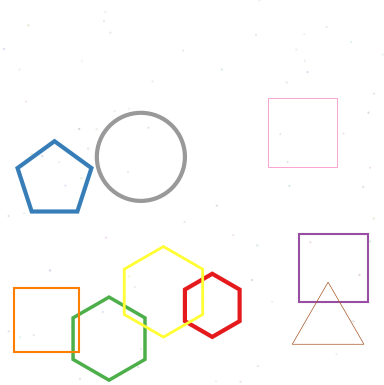[{"shape": "hexagon", "thickness": 3, "radius": 0.41, "center": [0.551, 0.207]}, {"shape": "pentagon", "thickness": 3, "radius": 0.5, "center": [0.142, 0.532]}, {"shape": "hexagon", "thickness": 2.5, "radius": 0.54, "center": [0.283, 0.12]}, {"shape": "square", "thickness": 1.5, "radius": 0.44, "center": [0.866, 0.304]}, {"shape": "square", "thickness": 1.5, "radius": 0.42, "center": [0.121, 0.168]}, {"shape": "hexagon", "thickness": 2, "radius": 0.59, "center": [0.425, 0.242]}, {"shape": "triangle", "thickness": 0.5, "radius": 0.54, "center": [0.852, 0.16]}, {"shape": "square", "thickness": 0.5, "radius": 0.44, "center": [0.786, 0.656]}, {"shape": "circle", "thickness": 3, "radius": 0.57, "center": [0.366, 0.593]}]